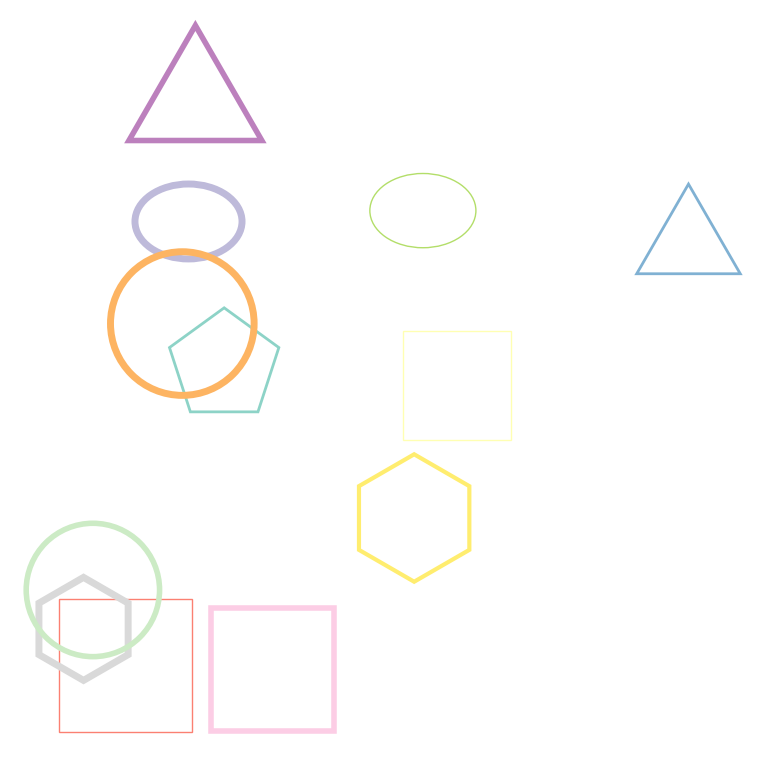[{"shape": "pentagon", "thickness": 1, "radius": 0.37, "center": [0.291, 0.526]}, {"shape": "square", "thickness": 0.5, "radius": 0.35, "center": [0.593, 0.499]}, {"shape": "oval", "thickness": 2.5, "radius": 0.35, "center": [0.245, 0.712]}, {"shape": "square", "thickness": 0.5, "radius": 0.43, "center": [0.163, 0.136]}, {"shape": "triangle", "thickness": 1, "radius": 0.39, "center": [0.894, 0.683]}, {"shape": "circle", "thickness": 2.5, "radius": 0.47, "center": [0.237, 0.58]}, {"shape": "oval", "thickness": 0.5, "radius": 0.34, "center": [0.549, 0.726]}, {"shape": "square", "thickness": 2, "radius": 0.4, "center": [0.354, 0.131]}, {"shape": "hexagon", "thickness": 2.5, "radius": 0.33, "center": [0.108, 0.183]}, {"shape": "triangle", "thickness": 2, "radius": 0.5, "center": [0.254, 0.867]}, {"shape": "circle", "thickness": 2, "radius": 0.43, "center": [0.121, 0.234]}, {"shape": "hexagon", "thickness": 1.5, "radius": 0.41, "center": [0.538, 0.327]}]